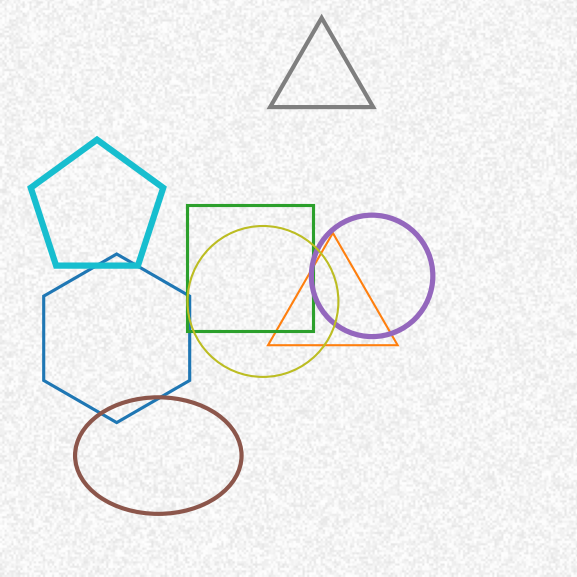[{"shape": "hexagon", "thickness": 1.5, "radius": 0.73, "center": [0.202, 0.413]}, {"shape": "triangle", "thickness": 1, "radius": 0.65, "center": [0.576, 0.466]}, {"shape": "square", "thickness": 1.5, "radius": 0.55, "center": [0.432, 0.535]}, {"shape": "circle", "thickness": 2.5, "radius": 0.53, "center": [0.644, 0.521]}, {"shape": "oval", "thickness": 2, "radius": 0.72, "center": [0.274, 0.21]}, {"shape": "triangle", "thickness": 2, "radius": 0.51, "center": [0.557, 0.865]}, {"shape": "circle", "thickness": 1, "radius": 0.65, "center": [0.455, 0.477]}, {"shape": "pentagon", "thickness": 3, "radius": 0.6, "center": [0.168, 0.637]}]